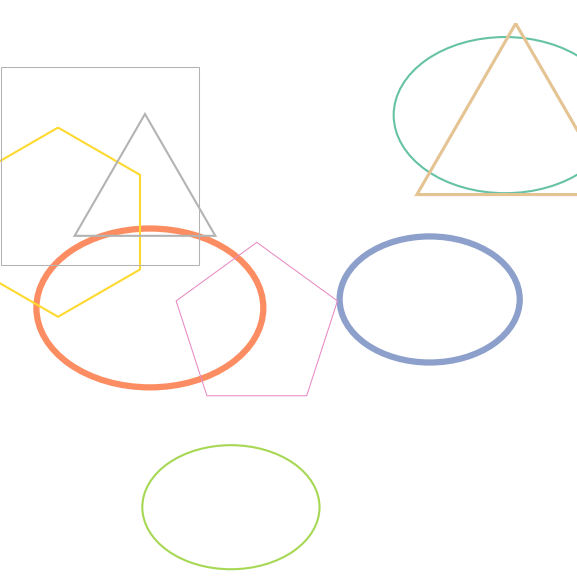[{"shape": "oval", "thickness": 1, "radius": 0.97, "center": [0.875, 0.8]}, {"shape": "oval", "thickness": 3, "radius": 0.98, "center": [0.259, 0.466]}, {"shape": "oval", "thickness": 3, "radius": 0.78, "center": [0.744, 0.481]}, {"shape": "pentagon", "thickness": 0.5, "radius": 0.73, "center": [0.445, 0.433]}, {"shape": "oval", "thickness": 1, "radius": 0.77, "center": [0.4, 0.121]}, {"shape": "hexagon", "thickness": 1, "radius": 0.82, "center": [0.101, 0.614]}, {"shape": "triangle", "thickness": 1.5, "radius": 0.99, "center": [0.893, 0.761]}, {"shape": "triangle", "thickness": 1, "radius": 0.7, "center": [0.251, 0.661]}, {"shape": "square", "thickness": 0.5, "radius": 0.86, "center": [0.173, 0.712]}]